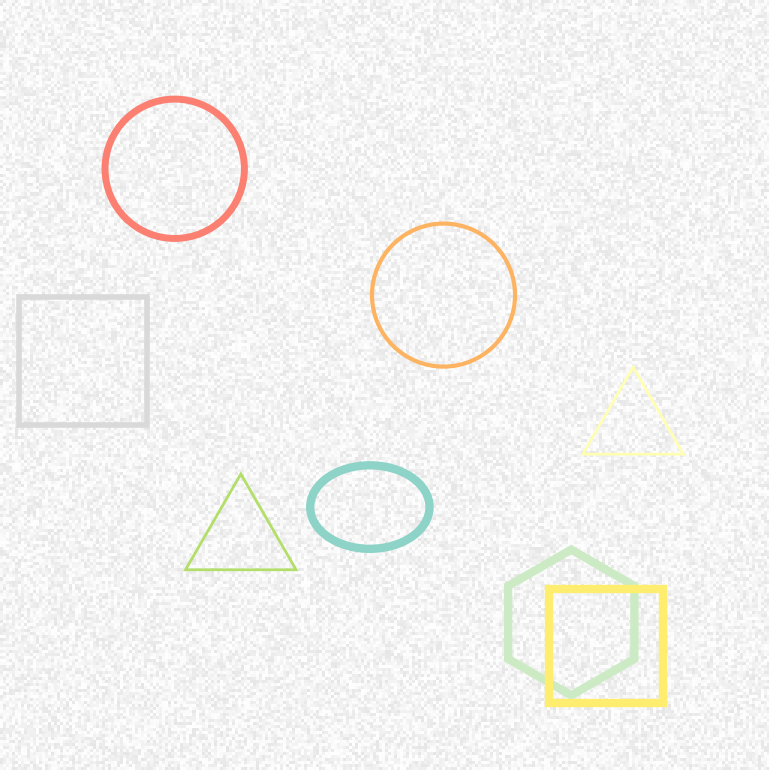[{"shape": "oval", "thickness": 3, "radius": 0.39, "center": [0.48, 0.341]}, {"shape": "triangle", "thickness": 1, "radius": 0.38, "center": [0.822, 0.448]}, {"shape": "circle", "thickness": 2.5, "radius": 0.45, "center": [0.227, 0.781]}, {"shape": "circle", "thickness": 1.5, "radius": 0.46, "center": [0.576, 0.617]}, {"shape": "triangle", "thickness": 1, "radius": 0.41, "center": [0.313, 0.302]}, {"shape": "square", "thickness": 2, "radius": 0.41, "center": [0.107, 0.531]}, {"shape": "hexagon", "thickness": 3, "radius": 0.47, "center": [0.742, 0.192]}, {"shape": "square", "thickness": 3, "radius": 0.37, "center": [0.787, 0.161]}]